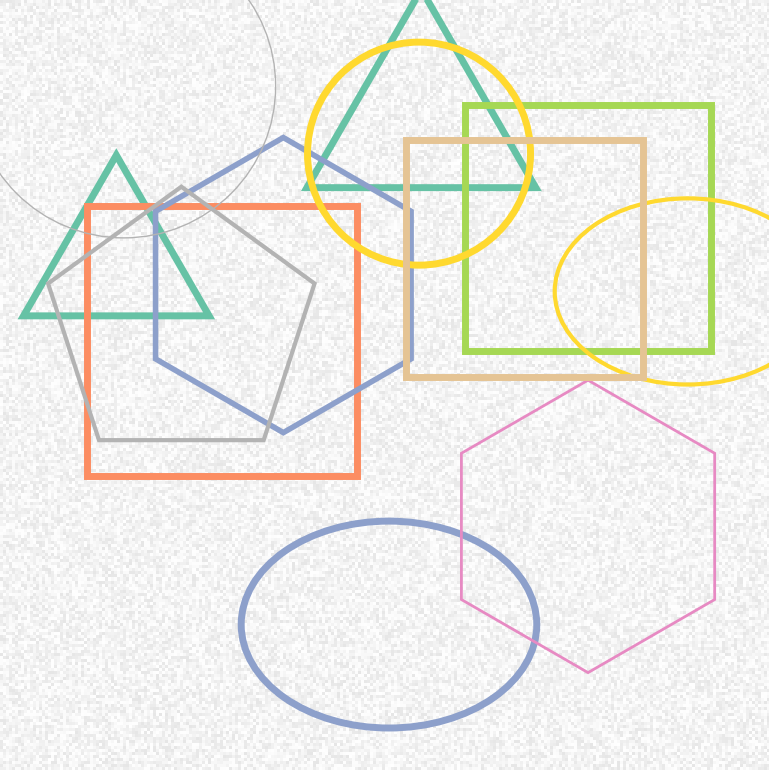[{"shape": "triangle", "thickness": 2.5, "radius": 0.7, "center": [0.151, 0.659]}, {"shape": "triangle", "thickness": 2.5, "radius": 0.86, "center": [0.547, 0.842]}, {"shape": "square", "thickness": 2.5, "radius": 0.88, "center": [0.288, 0.557]}, {"shape": "hexagon", "thickness": 2, "radius": 0.96, "center": [0.368, 0.63]}, {"shape": "oval", "thickness": 2.5, "radius": 0.96, "center": [0.505, 0.189]}, {"shape": "hexagon", "thickness": 1, "radius": 0.95, "center": [0.764, 0.316]}, {"shape": "square", "thickness": 2.5, "radius": 0.8, "center": [0.764, 0.704]}, {"shape": "circle", "thickness": 2.5, "radius": 0.72, "center": [0.544, 0.8]}, {"shape": "oval", "thickness": 1.5, "radius": 0.86, "center": [0.893, 0.622]}, {"shape": "square", "thickness": 2.5, "radius": 0.77, "center": [0.681, 0.664]}, {"shape": "circle", "thickness": 0.5, "radius": 0.99, "center": [0.161, 0.888]}, {"shape": "pentagon", "thickness": 1.5, "radius": 0.91, "center": [0.235, 0.576]}]